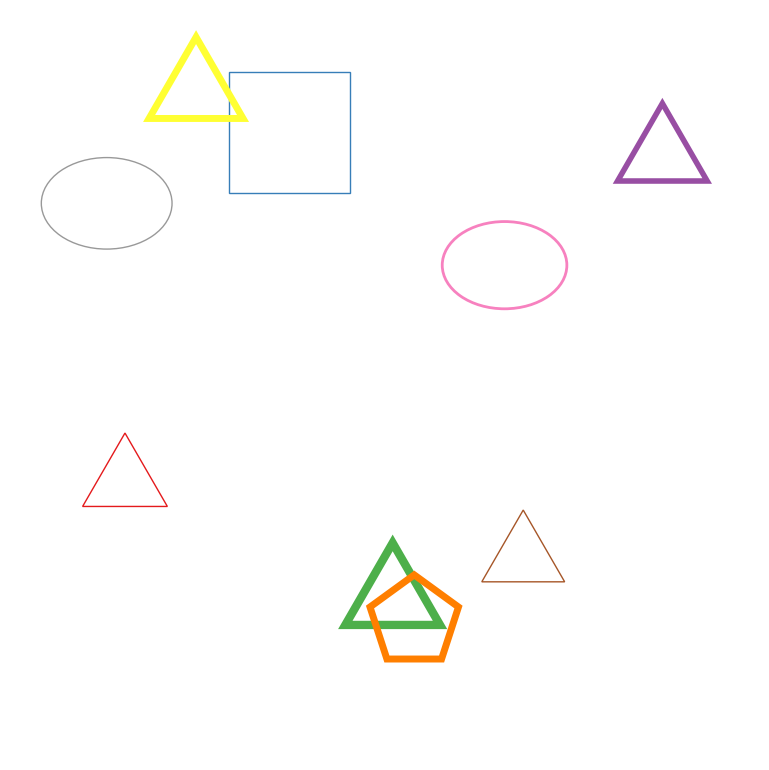[{"shape": "triangle", "thickness": 0.5, "radius": 0.32, "center": [0.162, 0.374]}, {"shape": "square", "thickness": 0.5, "radius": 0.39, "center": [0.376, 0.828]}, {"shape": "triangle", "thickness": 3, "radius": 0.36, "center": [0.51, 0.224]}, {"shape": "triangle", "thickness": 2, "radius": 0.34, "center": [0.86, 0.799]}, {"shape": "pentagon", "thickness": 2.5, "radius": 0.3, "center": [0.538, 0.193]}, {"shape": "triangle", "thickness": 2.5, "radius": 0.35, "center": [0.255, 0.881]}, {"shape": "triangle", "thickness": 0.5, "radius": 0.31, "center": [0.68, 0.275]}, {"shape": "oval", "thickness": 1, "radius": 0.4, "center": [0.655, 0.656]}, {"shape": "oval", "thickness": 0.5, "radius": 0.42, "center": [0.139, 0.736]}]